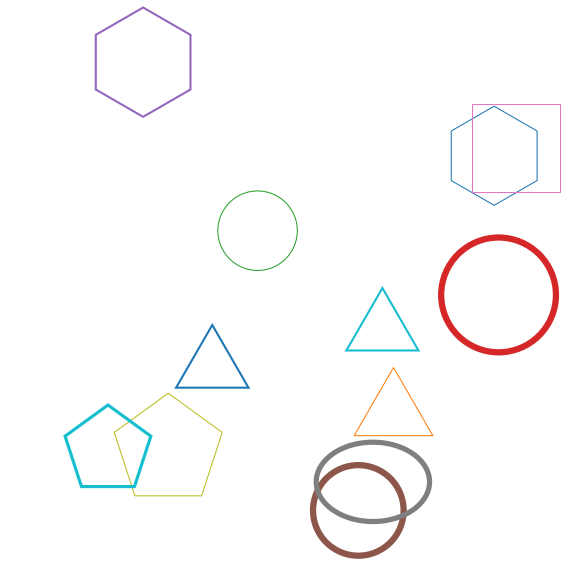[{"shape": "hexagon", "thickness": 0.5, "radius": 0.43, "center": [0.856, 0.729]}, {"shape": "triangle", "thickness": 1, "radius": 0.36, "center": [0.368, 0.364]}, {"shape": "triangle", "thickness": 0.5, "radius": 0.39, "center": [0.681, 0.284]}, {"shape": "circle", "thickness": 0.5, "radius": 0.34, "center": [0.446, 0.6]}, {"shape": "circle", "thickness": 3, "radius": 0.5, "center": [0.863, 0.488]}, {"shape": "hexagon", "thickness": 1, "radius": 0.47, "center": [0.248, 0.891]}, {"shape": "circle", "thickness": 3, "radius": 0.39, "center": [0.62, 0.115]}, {"shape": "square", "thickness": 0.5, "radius": 0.38, "center": [0.894, 0.743]}, {"shape": "oval", "thickness": 2.5, "radius": 0.49, "center": [0.646, 0.165]}, {"shape": "pentagon", "thickness": 0.5, "radius": 0.49, "center": [0.291, 0.22]}, {"shape": "pentagon", "thickness": 1.5, "radius": 0.39, "center": [0.187, 0.22]}, {"shape": "triangle", "thickness": 1, "radius": 0.36, "center": [0.662, 0.428]}]